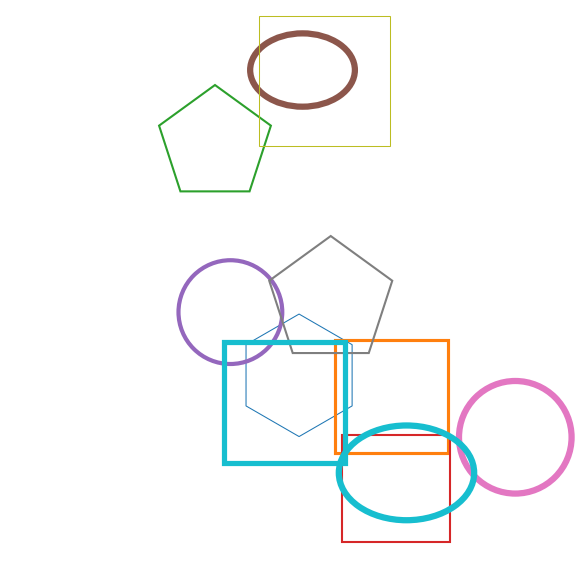[{"shape": "hexagon", "thickness": 0.5, "radius": 0.53, "center": [0.518, 0.349]}, {"shape": "square", "thickness": 1.5, "radius": 0.49, "center": [0.678, 0.312]}, {"shape": "pentagon", "thickness": 1, "radius": 0.51, "center": [0.372, 0.75]}, {"shape": "square", "thickness": 1, "radius": 0.46, "center": [0.686, 0.153]}, {"shape": "circle", "thickness": 2, "radius": 0.45, "center": [0.399, 0.459]}, {"shape": "oval", "thickness": 3, "radius": 0.45, "center": [0.524, 0.878]}, {"shape": "circle", "thickness": 3, "radius": 0.49, "center": [0.892, 0.242]}, {"shape": "pentagon", "thickness": 1, "radius": 0.56, "center": [0.573, 0.478]}, {"shape": "square", "thickness": 0.5, "radius": 0.56, "center": [0.562, 0.859]}, {"shape": "oval", "thickness": 3, "radius": 0.59, "center": [0.704, 0.18]}, {"shape": "square", "thickness": 2.5, "radius": 0.52, "center": [0.492, 0.302]}]